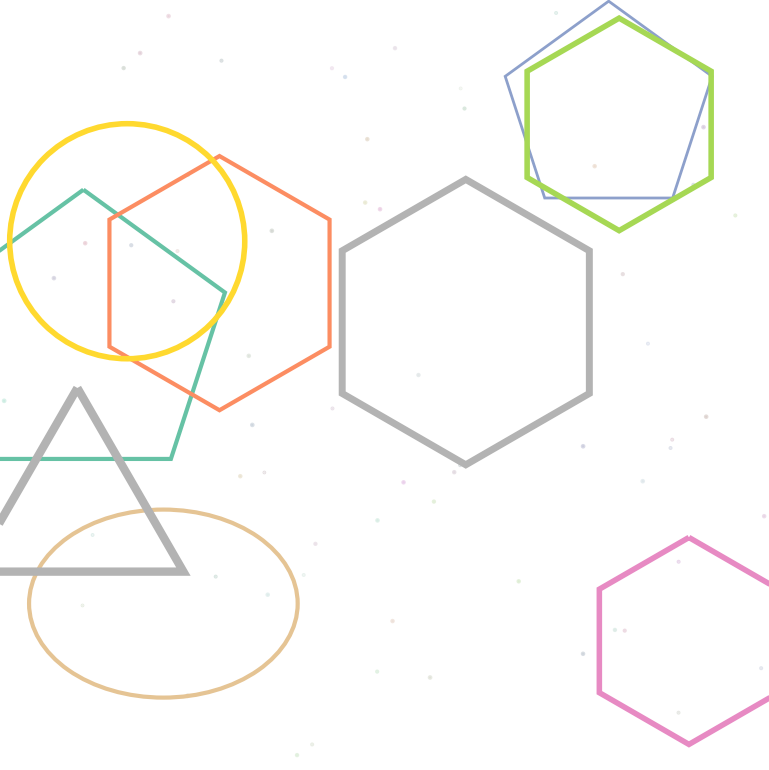[{"shape": "pentagon", "thickness": 1.5, "radius": 0.97, "center": [0.108, 0.56]}, {"shape": "hexagon", "thickness": 1.5, "radius": 0.83, "center": [0.285, 0.632]}, {"shape": "pentagon", "thickness": 1, "radius": 0.71, "center": [0.79, 0.857]}, {"shape": "hexagon", "thickness": 2, "radius": 0.67, "center": [0.895, 0.168]}, {"shape": "hexagon", "thickness": 2, "radius": 0.69, "center": [0.804, 0.838]}, {"shape": "circle", "thickness": 2, "radius": 0.76, "center": [0.165, 0.687]}, {"shape": "oval", "thickness": 1.5, "radius": 0.87, "center": [0.212, 0.216]}, {"shape": "hexagon", "thickness": 2.5, "radius": 0.93, "center": [0.605, 0.582]}, {"shape": "triangle", "thickness": 3, "radius": 0.8, "center": [0.1, 0.337]}]